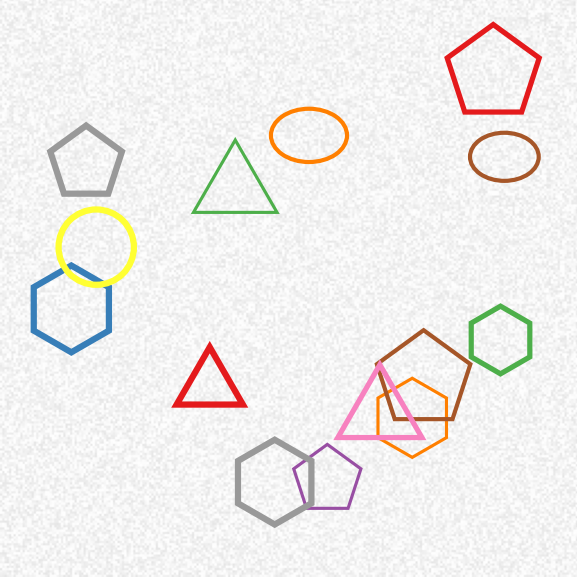[{"shape": "pentagon", "thickness": 2.5, "radius": 0.42, "center": [0.854, 0.873]}, {"shape": "triangle", "thickness": 3, "radius": 0.33, "center": [0.363, 0.332]}, {"shape": "hexagon", "thickness": 3, "radius": 0.38, "center": [0.124, 0.464]}, {"shape": "hexagon", "thickness": 2.5, "radius": 0.29, "center": [0.867, 0.41]}, {"shape": "triangle", "thickness": 1.5, "radius": 0.42, "center": [0.407, 0.673]}, {"shape": "pentagon", "thickness": 1.5, "radius": 0.31, "center": [0.567, 0.168]}, {"shape": "oval", "thickness": 2, "radius": 0.33, "center": [0.535, 0.765]}, {"shape": "hexagon", "thickness": 1.5, "radius": 0.34, "center": [0.714, 0.276]}, {"shape": "circle", "thickness": 3, "radius": 0.33, "center": [0.167, 0.571]}, {"shape": "oval", "thickness": 2, "radius": 0.3, "center": [0.873, 0.728]}, {"shape": "pentagon", "thickness": 2, "radius": 0.43, "center": [0.734, 0.342]}, {"shape": "triangle", "thickness": 2.5, "radius": 0.42, "center": [0.658, 0.283]}, {"shape": "hexagon", "thickness": 3, "radius": 0.37, "center": [0.476, 0.164]}, {"shape": "pentagon", "thickness": 3, "radius": 0.33, "center": [0.149, 0.717]}]